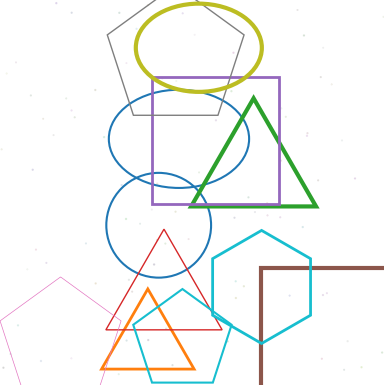[{"shape": "circle", "thickness": 1.5, "radius": 0.68, "center": [0.412, 0.415]}, {"shape": "oval", "thickness": 1.5, "radius": 0.91, "center": [0.465, 0.639]}, {"shape": "triangle", "thickness": 2, "radius": 0.69, "center": [0.384, 0.111]}, {"shape": "triangle", "thickness": 3, "radius": 0.94, "center": [0.659, 0.557]}, {"shape": "triangle", "thickness": 1, "radius": 0.87, "center": [0.426, 0.23]}, {"shape": "square", "thickness": 2, "radius": 0.82, "center": [0.56, 0.635]}, {"shape": "square", "thickness": 3, "radius": 0.93, "center": [0.866, 0.117]}, {"shape": "pentagon", "thickness": 0.5, "radius": 0.83, "center": [0.157, 0.115]}, {"shape": "pentagon", "thickness": 1, "radius": 0.93, "center": [0.456, 0.852]}, {"shape": "oval", "thickness": 3, "radius": 0.82, "center": [0.516, 0.876]}, {"shape": "hexagon", "thickness": 2, "radius": 0.73, "center": [0.679, 0.255]}, {"shape": "pentagon", "thickness": 1.5, "radius": 0.67, "center": [0.474, 0.115]}]